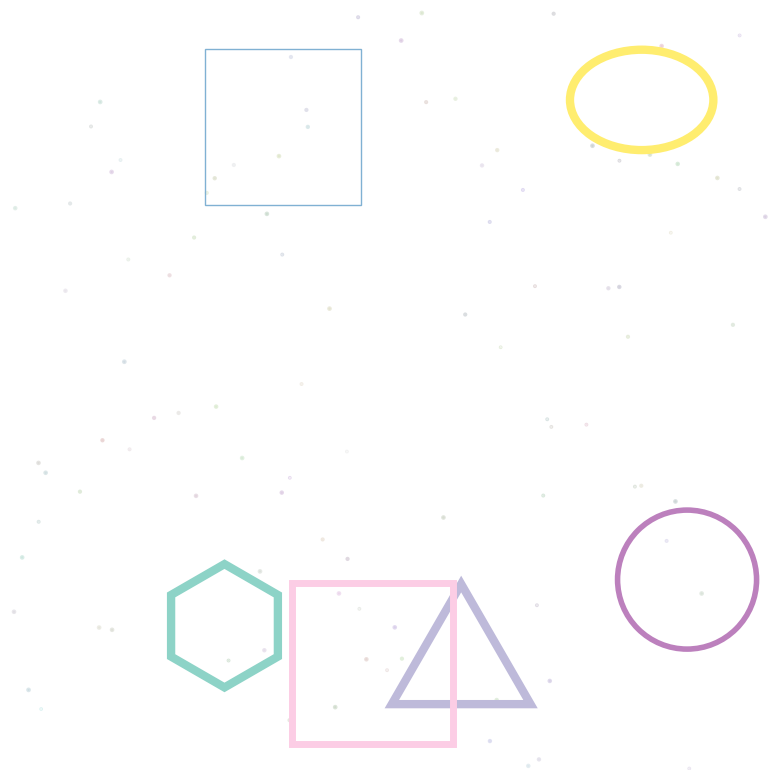[{"shape": "hexagon", "thickness": 3, "radius": 0.4, "center": [0.292, 0.187]}, {"shape": "triangle", "thickness": 3, "radius": 0.52, "center": [0.599, 0.138]}, {"shape": "square", "thickness": 0.5, "radius": 0.51, "center": [0.367, 0.835]}, {"shape": "square", "thickness": 2.5, "radius": 0.52, "center": [0.484, 0.138]}, {"shape": "circle", "thickness": 2, "radius": 0.45, "center": [0.892, 0.247]}, {"shape": "oval", "thickness": 3, "radius": 0.47, "center": [0.833, 0.87]}]